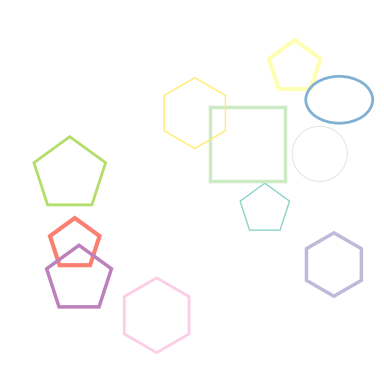[{"shape": "pentagon", "thickness": 1, "radius": 0.34, "center": [0.688, 0.457]}, {"shape": "pentagon", "thickness": 3, "radius": 0.35, "center": [0.765, 0.826]}, {"shape": "hexagon", "thickness": 2.5, "radius": 0.41, "center": [0.867, 0.313]}, {"shape": "pentagon", "thickness": 3, "radius": 0.34, "center": [0.194, 0.366]}, {"shape": "oval", "thickness": 2, "radius": 0.43, "center": [0.881, 0.741]}, {"shape": "pentagon", "thickness": 2, "radius": 0.49, "center": [0.181, 0.547]}, {"shape": "hexagon", "thickness": 2, "radius": 0.49, "center": [0.407, 0.181]}, {"shape": "circle", "thickness": 0.5, "radius": 0.36, "center": [0.83, 0.6]}, {"shape": "pentagon", "thickness": 2.5, "radius": 0.44, "center": [0.205, 0.275]}, {"shape": "square", "thickness": 2.5, "radius": 0.49, "center": [0.643, 0.626]}, {"shape": "hexagon", "thickness": 1, "radius": 0.46, "center": [0.506, 0.706]}]